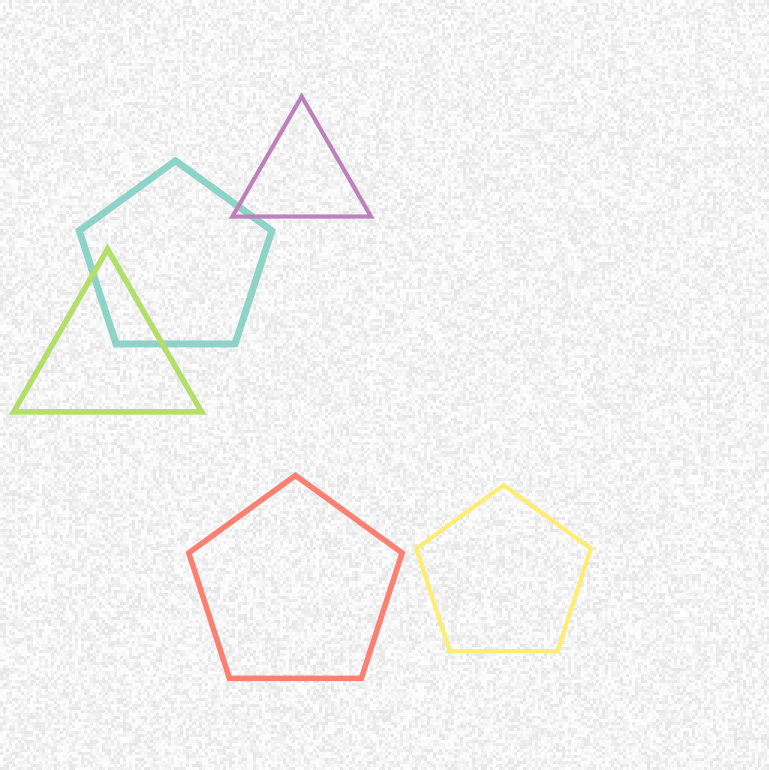[{"shape": "pentagon", "thickness": 2.5, "radius": 0.66, "center": [0.228, 0.66]}, {"shape": "pentagon", "thickness": 2, "radius": 0.73, "center": [0.384, 0.237]}, {"shape": "triangle", "thickness": 2, "radius": 0.7, "center": [0.14, 0.536]}, {"shape": "triangle", "thickness": 1.5, "radius": 0.52, "center": [0.392, 0.771]}, {"shape": "pentagon", "thickness": 1.5, "radius": 0.6, "center": [0.654, 0.251]}]